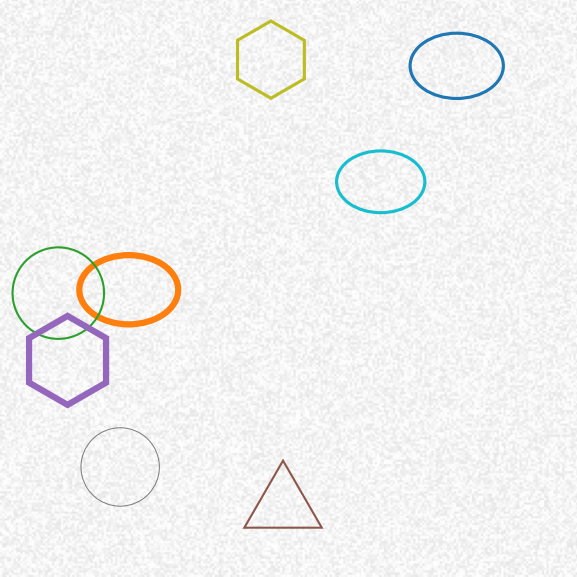[{"shape": "oval", "thickness": 1.5, "radius": 0.4, "center": [0.791, 0.885]}, {"shape": "oval", "thickness": 3, "radius": 0.43, "center": [0.223, 0.497]}, {"shape": "circle", "thickness": 1, "radius": 0.4, "center": [0.101, 0.492]}, {"shape": "hexagon", "thickness": 3, "radius": 0.39, "center": [0.117, 0.375]}, {"shape": "triangle", "thickness": 1, "radius": 0.39, "center": [0.49, 0.124]}, {"shape": "circle", "thickness": 0.5, "radius": 0.34, "center": [0.208, 0.191]}, {"shape": "hexagon", "thickness": 1.5, "radius": 0.33, "center": [0.469, 0.896]}, {"shape": "oval", "thickness": 1.5, "radius": 0.38, "center": [0.659, 0.684]}]